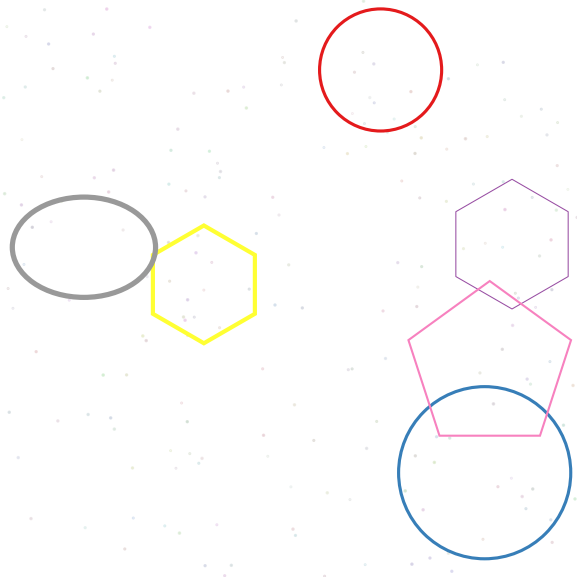[{"shape": "circle", "thickness": 1.5, "radius": 0.53, "center": [0.659, 0.878]}, {"shape": "circle", "thickness": 1.5, "radius": 0.75, "center": [0.839, 0.181]}, {"shape": "hexagon", "thickness": 0.5, "radius": 0.56, "center": [0.887, 0.576]}, {"shape": "hexagon", "thickness": 2, "radius": 0.51, "center": [0.353, 0.507]}, {"shape": "pentagon", "thickness": 1, "radius": 0.74, "center": [0.848, 0.364]}, {"shape": "oval", "thickness": 2.5, "radius": 0.62, "center": [0.145, 0.571]}]